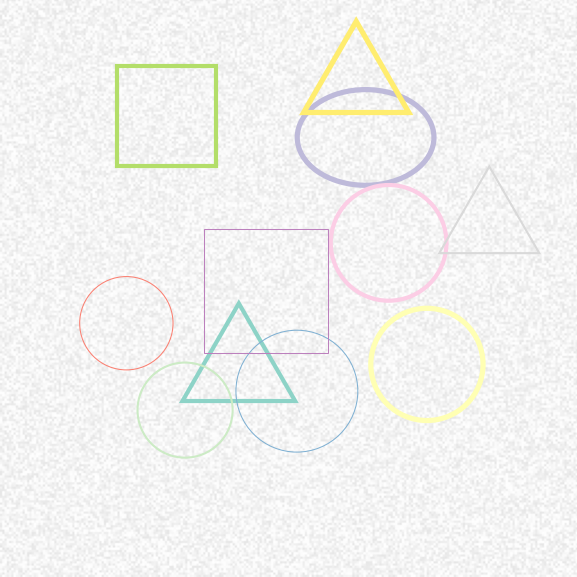[{"shape": "triangle", "thickness": 2, "radius": 0.56, "center": [0.414, 0.361]}, {"shape": "circle", "thickness": 2.5, "radius": 0.49, "center": [0.739, 0.368]}, {"shape": "oval", "thickness": 2.5, "radius": 0.59, "center": [0.633, 0.761]}, {"shape": "circle", "thickness": 0.5, "radius": 0.4, "center": [0.219, 0.439]}, {"shape": "circle", "thickness": 0.5, "radius": 0.53, "center": [0.514, 0.322]}, {"shape": "square", "thickness": 2, "radius": 0.43, "center": [0.288, 0.798]}, {"shape": "circle", "thickness": 2, "radius": 0.5, "center": [0.673, 0.579]}, {"shape": "triangle", "thickness": 1, "radius": 0.5, "center": [0.847, 0.611]}, {"shape": "square", "thickness": 0.5, "radius": 0.54, "center": [0.46, 0.496]}, {"shape": "circle", "thickness": 1, "radius": 0.41, "center": [0.32, 0.289]}, {"shape": "triangle", "thickness": 2.5, "radius": 0.53, "center": [0.617, 0.857]}]